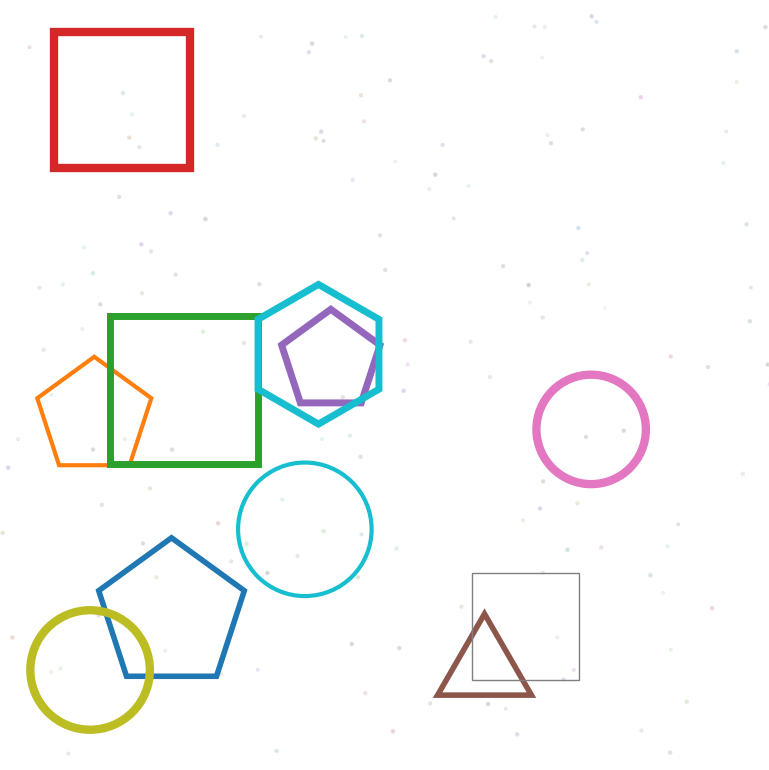[{"shape": "pentagon", "thickness": 2, "radius": 0.5, "center": [0.223, 0.202]}, {"shape": "pentagon", "thickness": 1.5, "radius": 0.39, "center": [0.122, 0.459]}, {"shape": "square", "thickness": 2.5, "radius": 0.48, "center": [0.239, 0.494]}, {"shape": "square", "thickness": 3, "radius": 0.44, "center": [0.158, 0.87]}, {"shape": "pentagon", "thickness": 2.5, "radius": 0.34, "center": [0.43, 0.531]}, {"shape": "triangle", "thickness": 2, "radius": 0.35, "center": [0.629, 0.132]}, {"shape": "circle", "thickness": 3, "radius": 0.36, "center": [0.768, 0.442]}, {"shape": "square", "thickness": 0.5, "radius": 0.35, "center": [0.682, 0.186]}, {"shape": "circle", "thickness": 3, "radius": 0.39, "center": [0.117, 0.13]}, {"shape": "circle", "thickness": 1.5, "radius": 0.43, "center": [0.396, 0.313]}, {"shape": "hexagon", "thickness": 2.5, "radius": 0.45, "center": [0.414, 0.54]}]